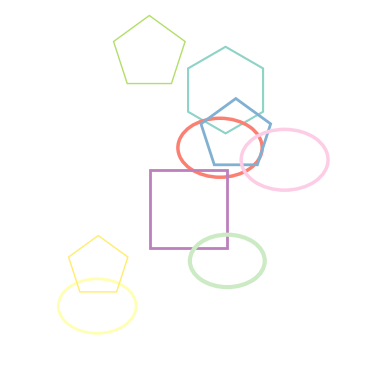[{"shape": "hexagon", "thickness": 1.5, "radius": 0.56, "center": [0.586, 0.766]}, {"shape": "oval", "thickness": 2, "radius": 0.51, "center": [0.252, 0.205]}, {"shape": "oval", "thickness": 2.5, "radius": 0.55, "center": [0.571, 0.616]}, {"shape": "pentagon", "thickness": 2, "radius": 0.48, "center": [0.613, 0.649]}, {"shape": "pentagon", "thickness": 1, "radius": 0.49, "center": [0.388, 0.862]}, {"shape": "oval", "thickness": 2.5, "radius": 0.56, "center": [0.739, 0.585]}, {"shape": "square", "thickness": 2, "radius": 0.5, "center": [0.49, 0.457]}, {"shape": "oval", "thickness": 3, "radius": 0.49, "center": [0.59, 0.322]}, {"shape": "pentagon", "thickness": 1, "radius": 0.4, "center": [0.255, 0.307]}]